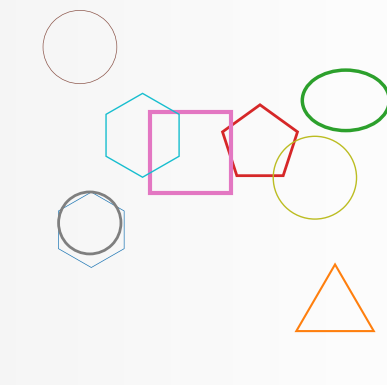[{"shape": "hexagon", "thickness": 0.5, "radius": 0.49, "center": [0.236, 0.403]}, {"shape": "triangle", "thickness": 1.5, "radius": 0.58, "center": [0.865, 0.198]}, {"shape": "oval", "thickness": 2.5, "radius": 0.56, "center": [0.892, 0.739]}, {"shape": "pentagon", "thickness": 2, "radius": 0.51, "center": [0.671, 0.626]}, {"shape": "circle", "thickness": 0.5, "radius": 0.48, "center": [0.206, 0.878]}, {"shape": "square", "thickness": 3, "radius": 0.52, "center": [0.492, 0.605]}, {"shape": "circle", "thickness": 2, "radius": 0.4, "center": [0.232, 0.421]}, {"shape": "circle", "thickness": 1, "radius": 0.54, "center": [0.813, 0.538]}, {"shape": "hexagon", "thickness": 1, "radius": 0.54, "center": [0.368, 0.649]}]